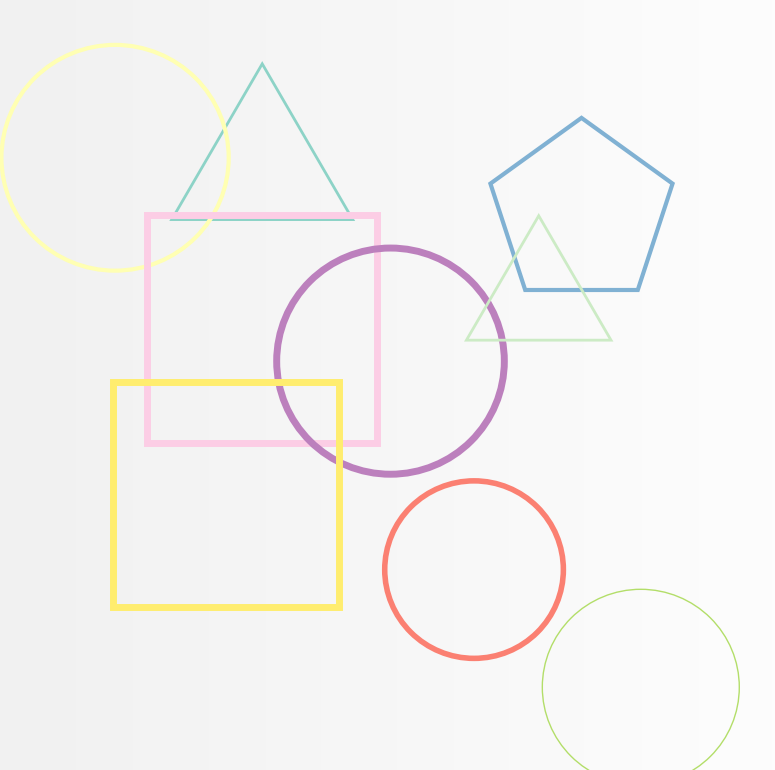[{"shape": "triangle", "thickness": 1, "radius": 0.67, "center": [0.338, 0.782]}, {"shape": "circle", "thickness": 1.5, "radius": 0.73, "center": [0.148, 0.795]}, {"shape": "circle", "thickness": 2, "radius": 0.58, "center": [0.612, 0.26]}, {"shape": "pentagon", "thickness": 1.5, "radius": 0.62, "center": [0.75, 0.723]}, {"shape": "circle", "thickness": 0.5, "radius": 0.64, "center": [0.827, 0.108]}, {"shape": "square", "thickness": 2.5, "radius": 0.74, "center": [0.339, 0.573]}, {"shape": "circle", "thickness": 2.5, "radius": 0.73, "center": [0.504, 0.531]}, {"shape": "triangle", "thickness": 1, "radius": 0.54, "center": [0.695, 0.612]}, {"shape": "square", "thickness": 2.5, "radius": 0.73, "center": [0.292, 0.358]}]